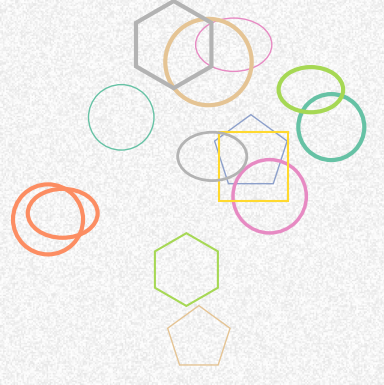[{"shape": "circle", "thickness": 3, "radius": 0.43, "center": [0.861, 0.67]}, {"shape": "circle", "thickness": 1, "radius": 0.42, "center": [0.315, 0.695]}, {"shape": "circle", "thickness": 3, "radius": 0.45, "center": [0.125, 0.43]}, {"shape": "oval", "thickness": 3, "radius": 0.45, "center": [0.163, 0.446]}, {"shape": "pentagon", "thickness": 1, "radius": 0.5, "center": [0.652, 0.603]}, {"shape": "circle", "thickness": 2.5, "radius": 0.48, "center": [0.7, 0.49]}, {"shape": "oval", "thickness": 1, "radius": 0.49, "center": [0.607, 0.884]}, {"shape": "oval", "thickness": 3, "radius": 0.42, "center": [0.807, 0.767]}, {"shape": "hexagon", "thickness": 1.5, "radius": 0.47, "center": [0.484, 0.3]}, {"shape": "square", "thickness": 1.5, "radius": 0.45, "center": [0.657, 0.568]}, {"shape": "pentagon", "thickness": 1, "radius": 0.43, "center": [0.516, 0.121]}, {"shape": "circle", "thickness": 3, "radius": 0.56, "center": [0.542, 0.839]}, {"shape": "hexagon", "thickness": 3, "radius": 0.57, "center": [0.451, 0.884]}, {"shape": "oval", "thickness": 2, "radius": 0.45, "center": [0.551, 0.594]}]